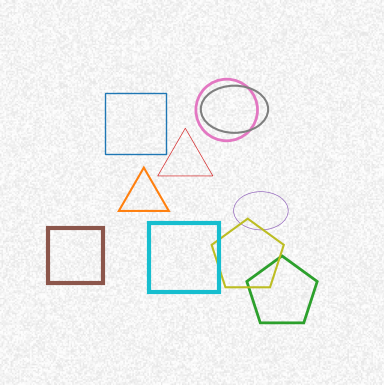[{"shape": "square", "thickness": 1, "radius": 0.4, "center": [0.352, 0.679]}, {"shape": "triangle", "thickness": 1.5, "radius": 0.37, "center": [0.374, 0.49]}, {"shape": "pentagon", "thickness": 2, "radius": 0.48, "center": [0.733, 0.239]}, {"shape": "triangle", "thickness": 0.5, "radius": 0.41, "center": [0.481, 0.584]}, {"shape": "oval", "thickness": 0.5, "radius": 0.35, "center": [0.678, 0.453]}, {"shape": "square", "thickness": 3, "radius": 0.36, "center": [0.196, 0.336]}, {"shape": "circle", "thickness": 2, "radius": 0.4, "center": [0.589, 0.714]}, {"shape": "oval", "thickness": 1.5, "radius": 0.44, "center": [0.609, 0.716]}, {"shape": "pentagon", "thickness": 1.5, "radius": 0.49, "center": [0.643, 0.334]}, {"shape": "square", "thickness": 3, "radius": 0.45, "center": [0.477, 0.331]}]